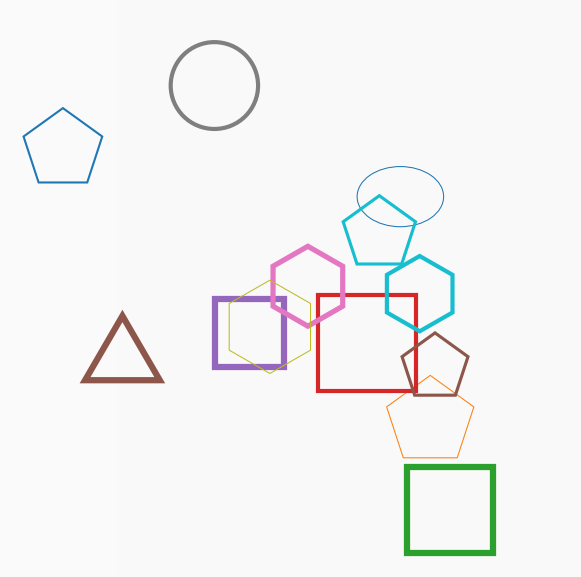[{"shape": "pentagon", "thickness": 1, "radius": 0.36, "center": [0.108, 0.741]}, {"shape": "oval", "thickness": 0.5, "radius": 0.37, "center": [0.689, 0.659]}, {"shape": "pentagon", "thickness": 0.5, "radius": 0.39, "center": [0.74, 0.27]}, {"shape": "square", "thickness": 3, "radius": 0.37, "center": [0.775, 0.116]}, {"shape": "square", "thickness": 2, "radius": 0.42, "center": [0.631, 0.405]}, {"shape": "square", "thickness": 3, "radius": 0.3, "center": [0.429, 0.423]}, {"shape": "triangle", "thickness": 3, "radius": 0.37, "center": [0.211, 0.378]}, {"shape": "pentagon", "thickness": 1.5, "radius": 0.3, "center": [0.748, 0.363]}, {"shape": "hexagon", "thickness": 2.5, "radius": 0.35, "center": [0.53, 0.504]}, {"shape": "circle", "thickness": 2, "radius": 0.38, "center": [0.369, 0.851]}, {"shape": "hexagon", "thickness": 0.5, "radius": 0.4, "center": [0.464, 0.433]}, {"shape": "pentagon", "thickness": 1.5, "radius": 0.33, "center": [0.653, 0.595]}, {"shape": "hexagon", "thickness": 2, "radius": 0.33, "center": [0.722, 0.491]}]